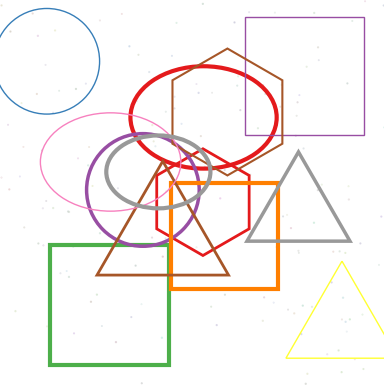[{"shape": "oval", "thickness": 3, "radius": 0.95, "center": [0.529, 0.695]}, {"shape": "hexagon", "thickness": 2, "radius": 0.69, "center": [0.527, 0.475]}, {"shape": "circle", "thickness": 1, "radius": 0.69, "center": [0.122, 0.841]}, {"shape": "square", "thickness": 3, "radius": 0.78, "center": [0.285, 0.208]}, {"shape": "square", "thickness": 1, "radius": 0.77, "center": [0.791, 0.804]}, {"shape": "circle", "thickness": 2.5, "radius": 0.73, "center": [0.371, 0.507]}, {"shape": "square", "thickness": 3, "radius": 0.69, "center": [0.583, 0.386]}, {"shape": "triangle", "thickness": 1, "radius": 0.84, "center": [0.888, 0.154]}, {"shape": "hexagon", "thickness": 1.5, "radius": 0.82, "center": [0.591, 0.709]}, {"shape": "triangle", "thickness": 2, "radius": 0.99, "center": [0.423, 0.384]}, {"shape": "oval", "thickness": 1, "radius": 0.91, "center": [0.287, 0.579]}, {"shape": "triangle", "thickness": 2.5, "radius": 0.77, "center": [0.775, 0.451]}, {"shape": "oval", "thickness": 3, "radius": 0.68, "center": [0.411, 0.554]}]